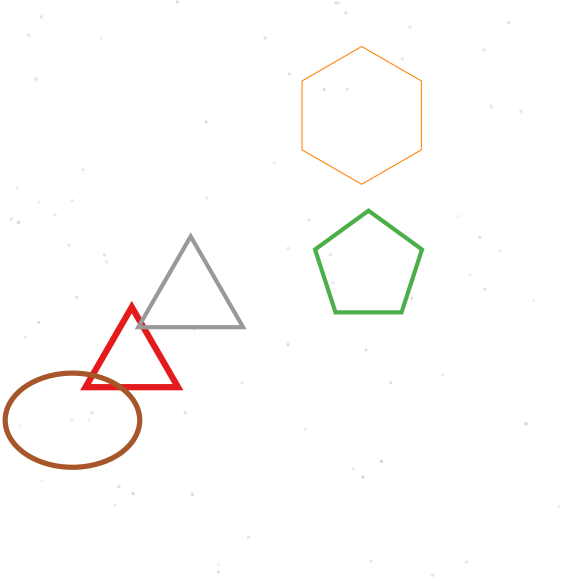[{"shape": "triangle", "thickness": 3, "radius": 0.46, "center": [0.228, 0.375]}, {"shape": "pentagon", "thickness": 2, "radius": 0.49, "center": [0.638, 0.537]}, {"shape": "hexagon", "thickness": 0.5, "radius": 0.6, "center": [0.626, 0.799]}, {"shape": "oval", "thickness": 2.5, "radius": 0.58, "center": [0.125, 0.272]}, {"shape": "triangle", "thickness": 2, "radius": 0.52, "center": [0.33, 0.485]}]